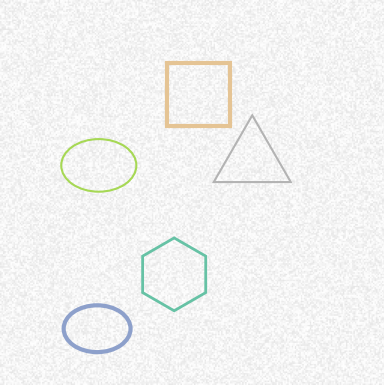[{"shape": "hexagon", "thickness": 2, "radius": 0.47, "center": [0.452, 0.287]}, {"shape": "oval", "thickness": 3, "radius": 0.43, "center": [0.252, 0.146]}, {"shape": "oval", "thickness": 1.5, "radius": 0.49, "center": [0.257, 0.57]}, {"shape": "square", "thickness": 3, "radius": 0.41, "center": [0.515, 0.754]}, {"shape": "triangle", "thickness": 1.5, "radius": 0.58, "center": [0.655, 0.585]}]